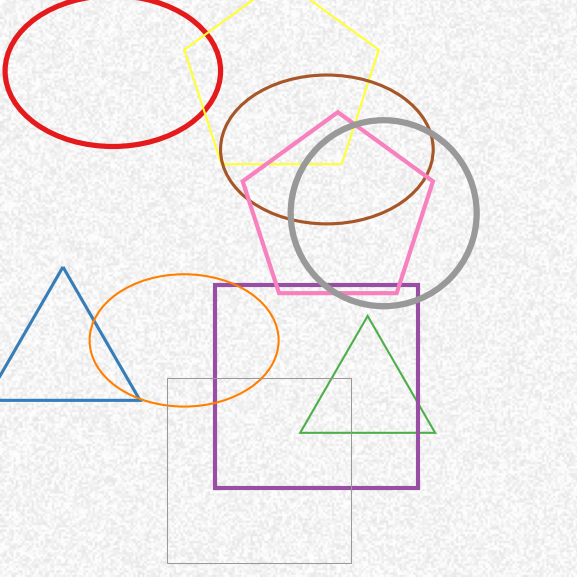[{"shape": "oval", "thickness": 2.5, "radius": 0.93, "center": [0.195, 0.876]}, {"shape": "triangle", "thickness": 1.5, "radius": 0.77, "center": [0.109, 0.383]}, {"shape": "triangle", "thickness": 1, "radius": 0.67, "center": [0.637, 0.317]}, {"shape": "square", "thickness": 2, "radius": 0.88, "center": [0.548, 0.329]}, {"shape": "oval", "thickness": 1, "radius": 0.82, "center": [0.319, 0.41]}, {"shape": "pentagon", "thickness": 1, "radius": 0.89, "center": [0.488, 0.858]}, {"shape": "oval", "thickness": 1.5, "radius": 0.92, "center": [0.566, 0.74]}, {"shape": "pentagon", "thickness": 2, "radius": 0.87, "center": [0.585, 0.632]}, {"shape": "circle", "thickness": 3, "radius": 0.81, "center": [0.664, 0.63]}, {"shape": "square", "thickness": 0.5, "radius": 0.8, "center": [0.448, 0.184]}]